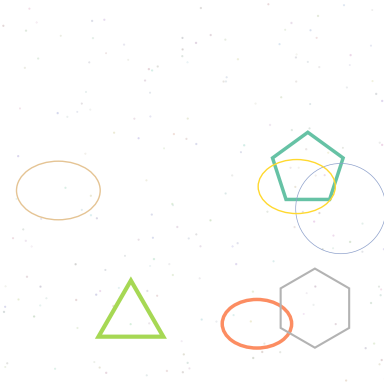[{"shape": "pentagon", "thickness": 2.5, "radius": 0.48, "center": [0.8, 0.56]}, {"shape": "oval", "thickness": 2.5, "radius": 0.45, "center": [0.667, 0.159]}, {"shape": "circle", "thickness": 0.5, "radius": 0.59, "center": [0.885, 0.458]}, {"shape": "triangle", "thickness": 3, "radius": 0.49, "center": [0.34, 0.174]}, {"shape": "oval", "thickness": 1, "radius": 0.5, "center": [0.771, 0.515]}, {"shape": "oval", "thickness": 1, "radius": 0.54, "center": [0.152, 0.505]}, {"shape": "hexagon", "thickness": 1.5, "radius": 0.51, "center": [0.818, 0.2]}]